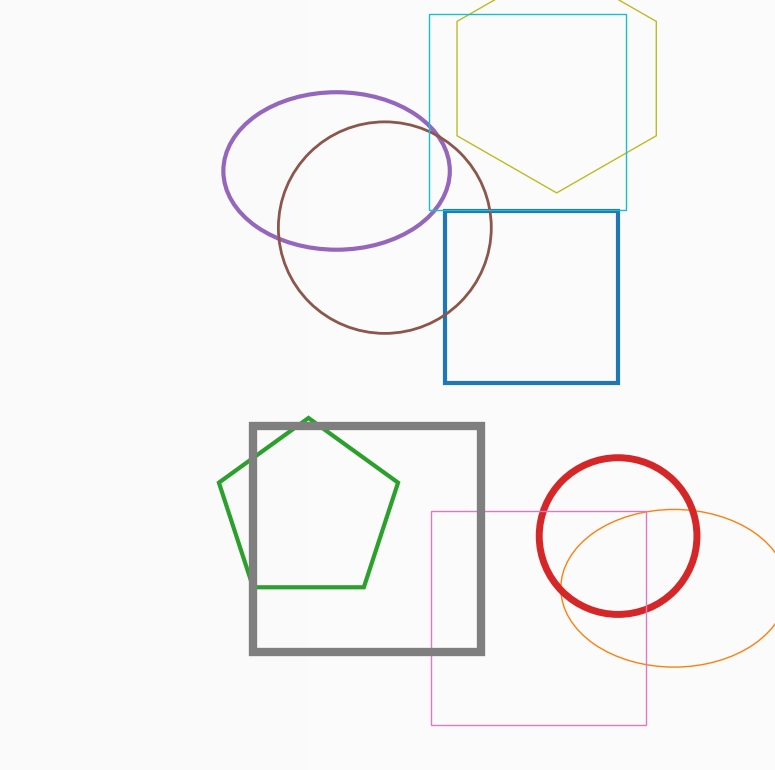[{"shape": "square", "thickness": 1.5, "radius": 0.56, "center": [0.686, 0.614]}, {"shape": "oval", "thickness": 0.5, "radius": 0.73, "center": [0.87, 0.236]}, {"shape": "pentagon", "thickness": 1.5, "radius": 0.61, "center": [0.398, 0.336]}, {"shape": "circle", "thickness": 2.5, "radius": 0.51, "center": [0.798, 0.304]}, {"shape": "oval", "thickness": 1.5, "radius": 0.73, "center": [0.434, 0.778]}, {"shape": "circle", "thickness": 1, "radius": 0.69, "center": [0.497, 0.704]}, {"shape": "square", "thickness": 0.5, "radius": 0.69, "center": [0.695, 0.197]}, {"shape": "square", "thickness": 3, "radius": 0.73, "center": [0.474, 0.3]}, {"shape": "hexagon", "thickness": 0.5, "radius": 0.74, "center": [0.718, 0.898]}, {"shape": "square", "thickness": 0.5, "radius": 0.63, "center": [0.681, 0.855]}]